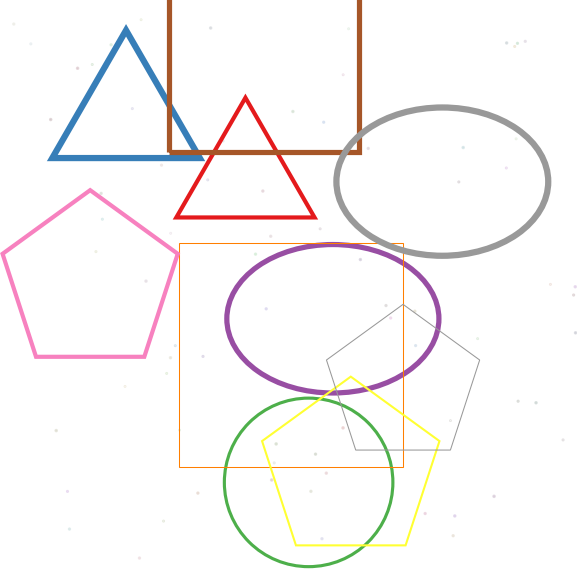[{"shape": "triangle", "thickness": 2, "radius": 0.69, "center": [0.425, 0.692]}, {"shape": "triangle", "thickness": 3, "radius": 0.74, "center": [0.218, 0.799]}, {"shape": "circle", "thickness": 1.5, "radius": 0.73, "center": [0.534, 0.164]}, {"shape": "oval", "thickness": 2.5, "radius": 0.92, "center": [0.576, 0.447]}, {"shape": "square", "thickness": 0.5, "radius": 0.97, "center": [0.504, 0.384]}, {"shape": "pentagon", "thickness": 1, "radius": 0.81, "center": [0.607, 0.185]}, {"shape": "square", "thickness": 2.5, "radius": 0.82, "center": [0.458, 0.9]}, {"shape": "pentagon", "thickness": 2, "radius": 0.8, "center": [0.156, 0.51]}, {"shape": "pentagon", "thickness": 0.5, "radius": 0.7, "center": [0.698, 0.333]}, {"shape": "oval", "thickness": 3, "radius": 0.92, "center": [0.766, 0.685]}]